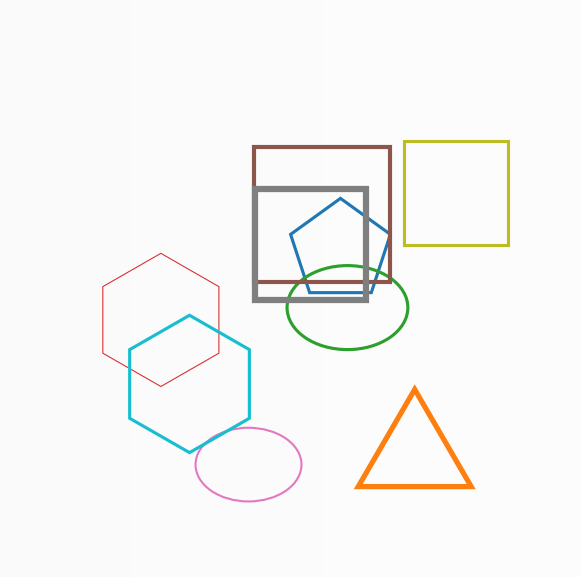[{"shape": "pentagon", "thickness": 1.5, "radius": 0.45, "center": [0.586, 0.565]}, {"shape": "triangle", "thickness": 2.5, "radius": 0.56, "center": [0.713, 0.213]}, {"shape": "oval", "thickness": 1.5, "radius": 0.52, "center": [0.598, 0.466]}, {"shape": "hexagon", "thickness": 0.5, "radius": 0.58, "center": [0.277, 0.445]}, {"shape": "square", "thickness": 2, "radius": 0.58, "center": [0.554, 0.627]}, {"shape": "oval", "thickness": 1, "radius": 0.46, "center": [0.428, 0.195]}, {"shape": "square", "thickness": 3, "radius": 0.48, "center": [0.534, 0.576]}, {"shape": "square", "thickness": 1.5, "radius": 0.45, "center": [0.784, 0.665]}, {"shape": "hexagon", "thickness": 1.5, "radius": 0.59, "center": [0.326, 0.334]}]